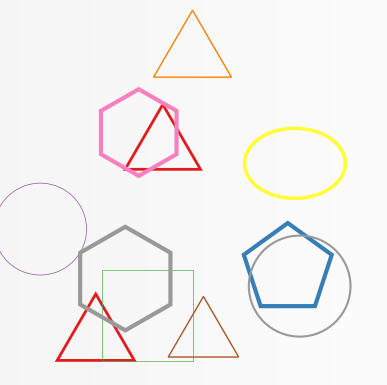[{"shape": "triangle", "thickness": 2, "radius": 0.58, "center": [0.247, 0.121]}, {"shape": "triangle", "thickness": 2, "radius": 0.56, "center": [0.42, 0.616]}, {"shape": "pentagon", "thickness": 3, "radius": 0.6, "center": [0.743, 0.301]}, {"shape": "square", "thickness": 0.5, "radius": 0.59, "center": [0.381, 0.18]}, {"shape": "circle", "thickness": 0.5, "radius": 0.6, "center": [0.104, 0.405]}, {"shape": "triangle", "thickness": 1, "radius": 0.58, "center": [0.497, 0.858]}, {"shape": "oval", "thickness": 2.5, "radius": 0.65, "center": [0.761, 0.576]}, {"shape": "triangle", "thickness": 1, "radius": 0.52, "center": [0.525, 0.125]}, {"shape": "hexagon", "thickness": 3, "radius": 0.56, "center": [0.358, 0.656]}, {"shape": "circle", "thickness": 1.5, "radius": 0.66, "center": [0.773, 0.257]}, {"shape": "hexagon", "thickness": 3, "radius": 0.67, "center": [0.323, 0.276]}]